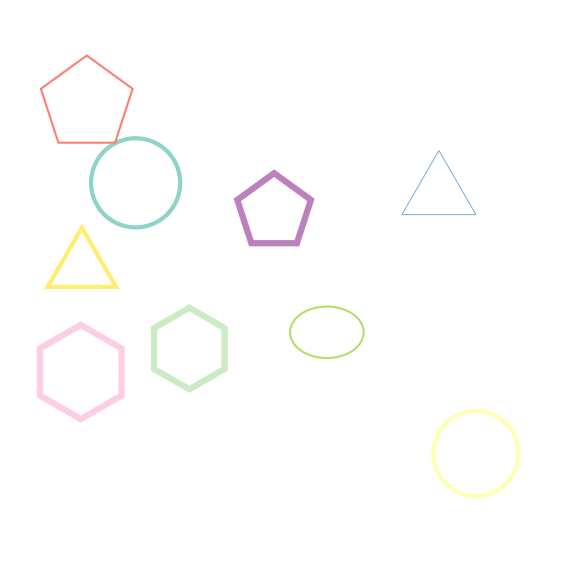[{"shape": "circle", "thickness": 2, "radius": 0.39, "center": [0.235, 0.683]}, {"shape": "circle", "thickness": 2, "radius": 0.37, "center": [0.824, 0.214]}, {"shape": "pentagon", "thickness": 1, "radius": 0.42, "center": [0.15, 0.82]}, {"shape": "triangle", "thickness": 0.5, "radius": 0.37, "center": [0.76, 0.664]}, {"shape": "oval", "thickness": 1, "radius": 0.32, "center": [0.566, 0.424]}, {"shape": "hexagon", "thickness": 3, "radius": 0.41, "center": [0.14, 0.355]}, {"shape": "pentagon", "thickness": 3, "radius": 0.34, "center": [0.475, 0.632]}, {"shape": "hexagon", "thickness": 3, "radius": 0.35, "center": [0.328, 0.396]}, {"shape": "triangle", "thickness": 2, "radius": 0.34, "center": [0.142, 0.536]}]